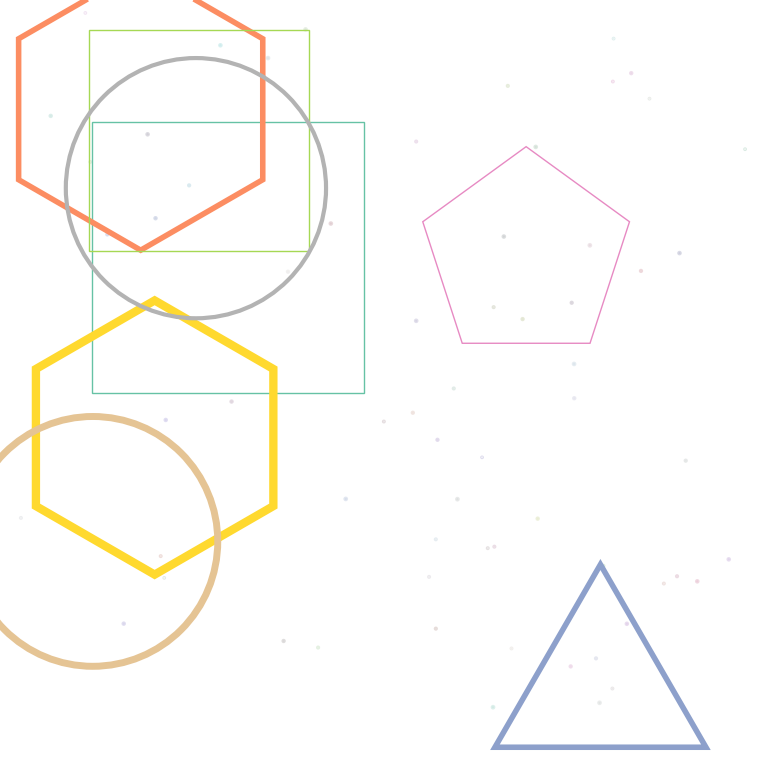[{"shape": "square", "thickness": 0.5, "radius": 0.88, "center": [0.296, 0.666]}, {"shape": "hexagon", "thickness": 2, "radius": 0.92, "center": [0.183, 0.858]}, {"shape": "triangle", "thickness": 2, "radius": 0.79, "center": [0.78, 0.109]}, {"shape": "pentagon", "thickness": 0.5, "radius": 0.71, "center": [0.683, 0.668]}, {"shape": "square", "thickness": 0.5, "radius": 0.72, "center": [0.258, 0.817]}, {"shape": "hexagon", "thickness": 3, "radius": 0.89, "center": [0.201, 0.432]}, {"shape": "circle", "thickness": 2.5, "radius": 0.81, "center": [0.121, 0.297]}, {"shape": "circle", "thickness": 1.5, "radius": 0.84, "center": [0.254, 0.756]}]